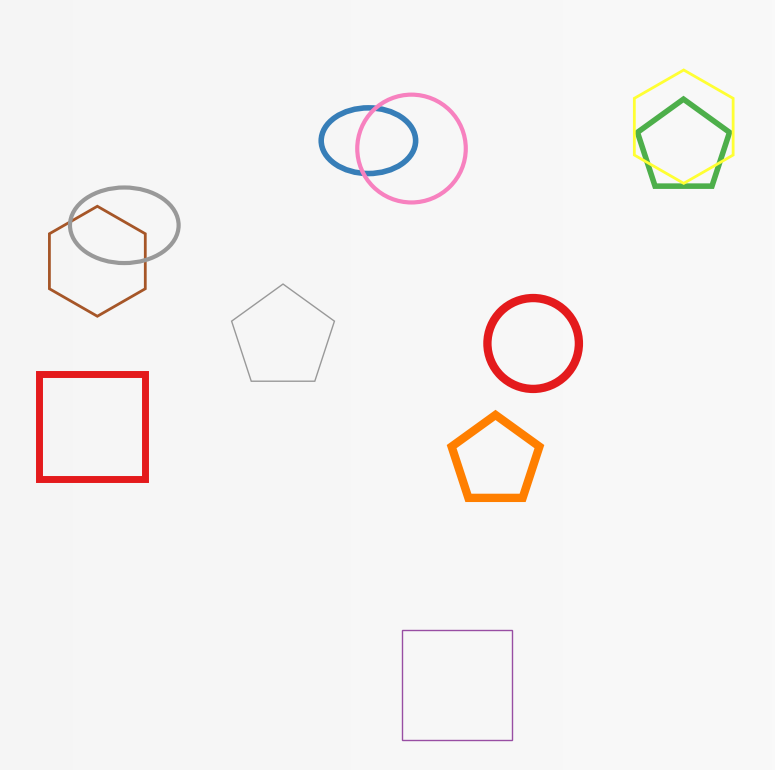[{"shape": "square", "thickness": 2.5, "radius": 0.34, "center": [0.119, 0.446]}, {"shape": "circle", "thickness": 3, "radius": 0.3, "center": [0.688, 0.554]}, {"shape": "oval", "thickness": 2, "radius": 0.3, "center": [0.475, 0.817]}, {"shape": "pentagon", "thickness": 2, "radius": 0.31, "center": [0.882, 0.809]}, {"shape": "square", "thickness": 0.5, "radius": 0.36, "center": [0.59, 0.111]}, {"shape": "pentagon", "thickness": 3, "radius": 0.3, "center": [0.639, 0.402]}, {"shape": "hexagon", "thickness": 1, "radius": 0.37, "center": [0.882, 0.835]}, {"shape": "hexagon", "thickness": 1, "radius": 0.36, "center": [0.126, 0.661]}, {"shape": "circle", "thickness": 1.5, "radius": 0.35, "center": [0.531, 0.807]}, {"shape": "pentagon", "thickness": 0.5, "radius": 0.35, "center": [0.365, 0.561]}, {"shape": "oval", "thickness": 1.5, "radius": 0.35, "center": [0.16, 0.707]}]